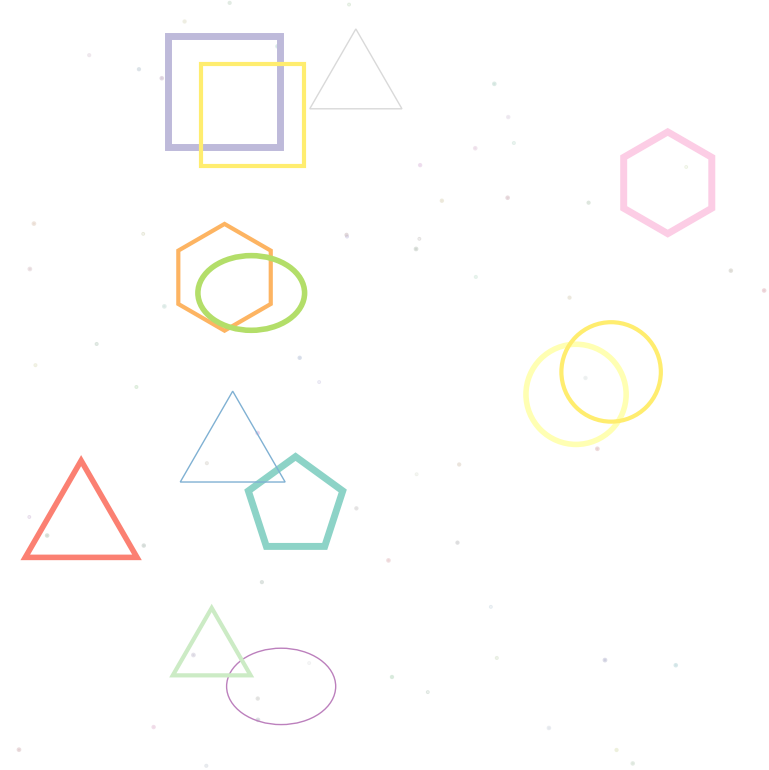[{"shape": "pentagon", "thickness": 2.5, "radius": 0.32, "center": [0.384, 0.343]}, {"shape": "circle", "thickness": 2, "radius": 0.33, "center": [0.748, 0.488]}, {"shape": "square", "thickness": 2.5, "radius": 0.36, "center": [0.291, 0.881]}, {"shape": "triangle", "thickness": 2, "radius": 0.42, "center": [0.105, 0.318]}, {"shape": "triangle", "thickness": 0.5, "radius": 0.39, "center": [0.302, 0.413]}, {"shape": "hexagon", "thickness": 1.5, "radius": 0.35, "center": [0.292, 0.64]}, {"shape": "oval", "thickness": 2, "radius": 0.35, "center": [0.326, 0.62]}, {"shape": "hexagon", "thickness": 2.5, "radius": 0.33, "center": [0.867, 0.763]}, {"shape": "triangle", "thickness": 0.5, "radius": 0.35, "center": [0.462, 0.893]}, {"shape": "oval", "thickness": 0.5, "radius": 0.35, "center": [0.365, 0.109]}, {"shape": "triangle", "thickness": 1.5, "radius": 0.29, "center": [0.275, 0.152]}, {"shape": "circle", "thickness": 1.5, "radius": 0.32, "center": [0.794, 0.517]}, {"shape": "square", "thickness": 1.5, "radius": 0.33, "center": [0.328, 0.851]}]